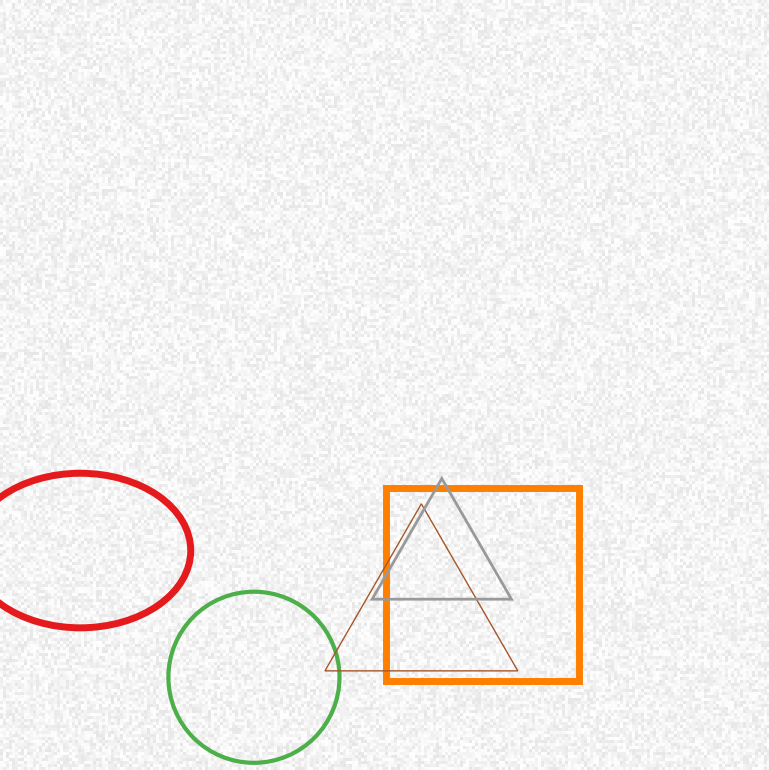[{"shape": "oval", "thickness": 2.5, "radius": 0.72, "center": [0.104, 0.285]}, {"shape": "circle", "thickness": 1.5, "radius": 0.56, "center": [0.33, 0.12]}, {"shape": "square", "thickness": 2.5, "radius": 0.63, "center": [0.626, 0.24]}, {"shape": "triangle", "thickness": 0.5, "radius": 0.72, "center": [0.547, 0.201]}, {"shape": "triangle", "thickness": 1, "radius": 0.52, "center": [0.574, 0.274]}]